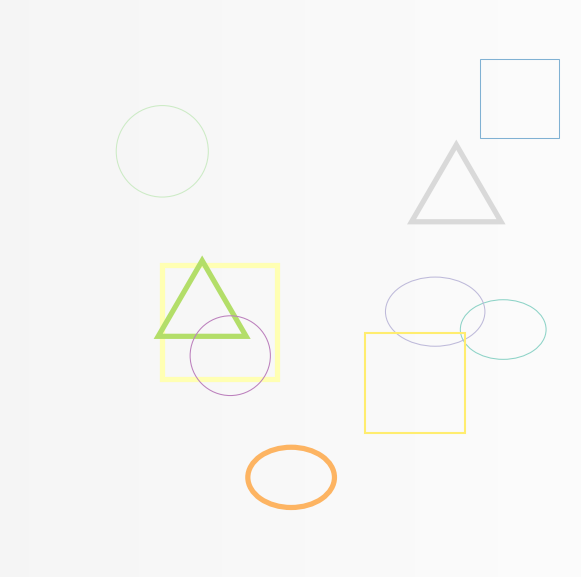[{"shape": "oval", "thickness": 0.5, "radius": 0.37, "center": [0.866, 0.429]}, {"shape": "square", "thickness": 2.5, "radius": 0.49, "center": [0.378, 0.442]}, {"shape": "oval", "thickness": 0.5, "radius": 0.43, "center": [0.749, 0.459]}, {"shape": "square", "thickness": 0.5, "radius": 0.34, "center": [0.893, 0.829]}, {"shape": "oval", "thickness": 2.5, "radius": 0.37, "center": [0.501, 0.173]}, {"shape": "triangle", "thickness": 2.5, "radius": 0.44, "center": [0.348, 0.46]}, {"shape": "triangle", "thickness": 2.5, "radius": 0.44, "center": [0.785, 0.66]}, {"shape": "circle", "thickness": 0.5, "radius": 0.35, "center": [0.396, 0.383]}, {"shape": "circle", "thickness": 0.5, "radius": 0.4, "center": [0.279, 0.737]}, {"shape": "square", "thickness": 1, "radius": 0.43, "center": [0.713, 0.336]}]